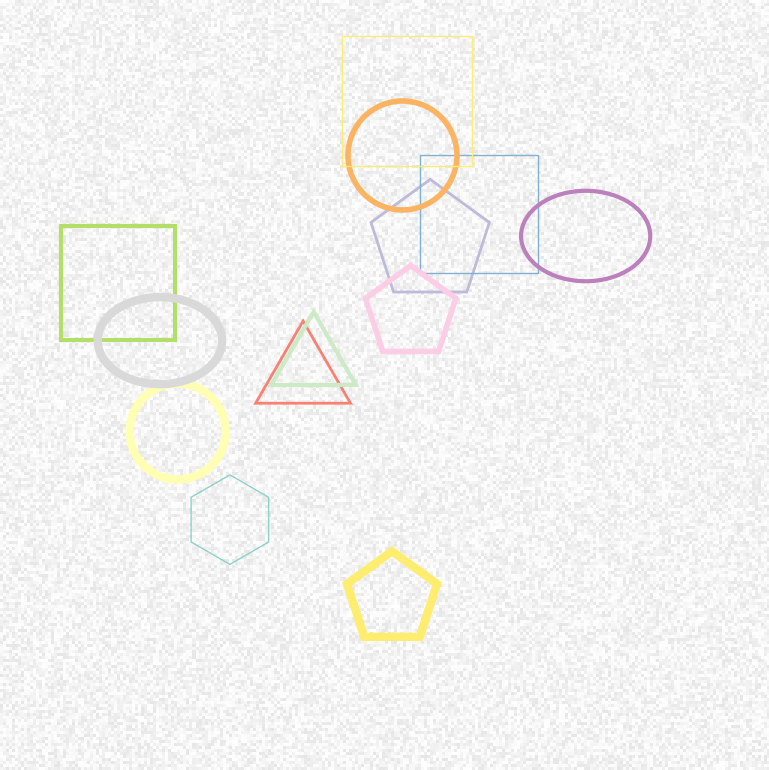[{"shape": "hexagon", "thickness": 0.5, "radius": 0.29, "center": [0.299, 0.325]}, {"shape": "circle", "thickness": 3, "radius": 0.31, "center": [0.231, 0.44]}, {"shape": "pentagon", "thickness": 1, "radius": 0.4, "center": [0.559, 0.686]}, {"shape": "triangle", "thickness": 1, "radius": 0.36, "center": [0.394, 0.512]}, {"shape": "square", "thickness": 0.5, "radius": 0.38, "center": [0.622, 0.722]}, {"shape": "circle", "thickness": 2, "radius": 0.35, "center": [0.523, 0.798]}, {"shape": "square", "thickness": 1.5, "radius": 0.37, "center": [0.153, 0.632]}, {"shape": "pentagon", "thickness": 2, "radius": 0.31, "center": [0.533, 0.593]}, {"shape": "oval", "thickness": 3, "radius": 0.4, "center": [0.208, 0.558]}, {"shape": "oval", "thickness": 1.5, "radius": 0.42, "center": [0.761, 0.693]}, {"shape": "triangle", "thickness": 1.5, "radius": 0.32, "center": [0.407, 0.532]}, {"shape": "square", "thickness": 0.5, "radius": 0.42, "center": [0.528, 0.869]}, {"shape": "pentagon", "thickness": 3, "radius": 0.31, "center": [0.509, 0.223]}]